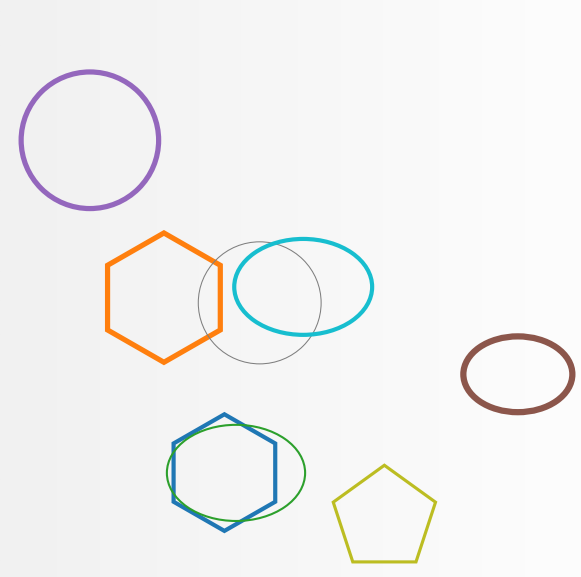[{"shape": "hexagon", "thickness": 2, "radius": 0.5, "center": [0.386, 0.181]}, {"shape": "hexagon", "thickness": 2.5, "radius": 0.56, "center": [0.282, 0.484]}, {"shape": "oval", "thickness": 1, "radius": 0.59, "center": [0.406, 0.18]}, {"shape": "circle", "thickness": 2.5, "radius": 0.59, "center": [0.155, 0.756]}, {"shape": "oval", "thickness": 3, "radius": 0.47, "center": [0.891, 0.351]}, {"shape": "circle", "thickness": 0.5, "radius": 0.53, "center": [0.447, 0.475]}, {"shape": "pentagon", "thickness": 1.5, "radius": 0.46, "center": [0.661, 0.101]}, {"shape": "oval", "thickness": 2, "radius": 0.59, "center": [0.522, 0.502]}]